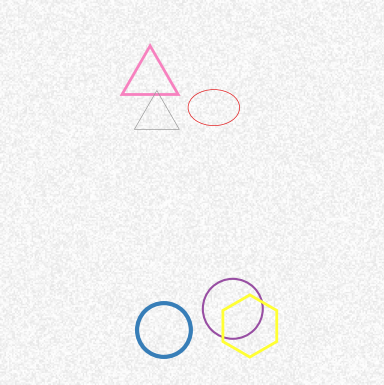[{"shape": "oval", "thickness": 0.5, "radius": 0.33, "center": [0.555, 0.721]}, {"shape": "circle", "thickness": 3, "radius": 0.35, "center": [0.426, 0.143]}, {"shape": "circle", "thickness": 1.5, "radius": 0.39, "center": [0.605, 0.198]}, {"shape": "hexagon", "thickness": 2, "radius": 0.4, "center": [0.649, 0.153]}, {"shape": "triangle", "thickness": 2, "radius": 0.42, "center": [0.39, 0.797]}, {"shape": "triangle", "thickness": 0.5, "radius": 0.34, "center": [0.407, 0.698]}]